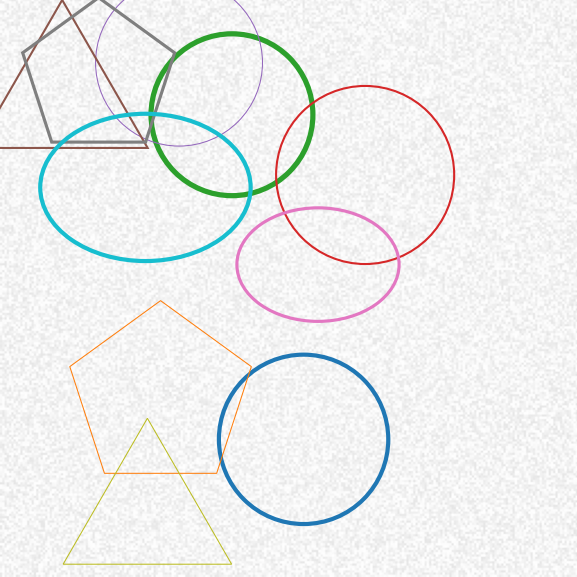[{"shape": "circle", "thickness": 2, "radius": 0.73, "center": [0.526, 0.238]}, {"shape": "pentagon", "thickness": 0.5, "radius": 0.83, "center": [0.278, 0.313]}, {"shape": "circle", "thickness": 2.5, "radius": 0.7, "center": [0.402, 0.8]}, {"shape": "circle", "thickness": 1, "radius": 0.77, "center": [0.632, 0.696]}, {"shape": "circle", "thickness": 0.5, "radius": 0.72, "center": [0.31, 0.891]}, {"shape": "triangle", "thickness": 1, "radius": 0.85, "center": [0.108, 0.828]}, {"shape": "oval", "thickness": 1.5, "radius": 0.7, "center": [0.551, 0.541]}, {"shape": "pentagon", "thickness": 1.5, "radius": 0.69, "center": [0.171, 0.865]}, {"shape": "triangle", "thickness": 0.5, "radius": 0.84, "center": [0.255, 0.106]}, {"shape": "oval", "thickness": 2, "radius": 0.91, "center": [0.252, 0.675]}]